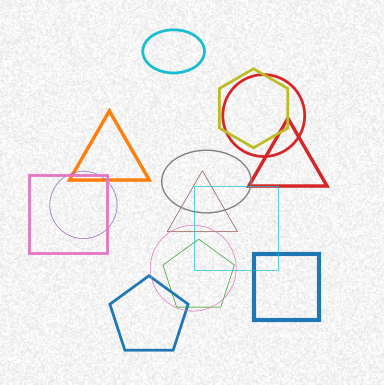[{"shape": "square", "thickness": 3, "radius": 0.43, "center": [0.744, 0.255]}, {"shape": "pentagon", "thickness": 2, "radius": 0.53, "center": [0.387, 0.177]}, {"shape": "triangle", "thickness": 2.5, "radius": 0.6, "center": [0.284, 0.592]}, {"shape": "pentagon", "thickness": 0.5, "radius": 0.49, "center": [0.516, 0.281]}, {"shape": "circle", "thickness": 2, "radius": 0.53, "center": [0.685, 0.7]}, {"shape": "triangle", "thickness": 2.5, "radius": 0.59, "center": [0.748, 0.575]}, {"shape": "circle", "thickness": 0.5, "radius": 0.44, "center": [0.217, 0.468]}, {"shape": "triangle", "thickness": 0.5, "radius": 0.53, "center": [0.526, 0.451]}, {"shape": "circle", "thickness": 0.5, "radius": 0.56, "center": [0.502, 0.303]}, {"shape": "square", "thickness": 2, "radius": 0.5, "center": [0.176, 0.444]}, {"shape": "oval", "thickness": 1, "radius": 0.58, "center": [0.536, 0.528]}, {"shape": "hexagon", "thickness": 2, "radius": 0.51, "center": [0.659, 0.719]}, {"shape": "square", "thickness": 0.5, "radius": 0.55, "center": [0.614, 0.408]}, {"shape": "oval", "thickness": 2, "radius": 0.4, "center": [0.451, 0.867]}]